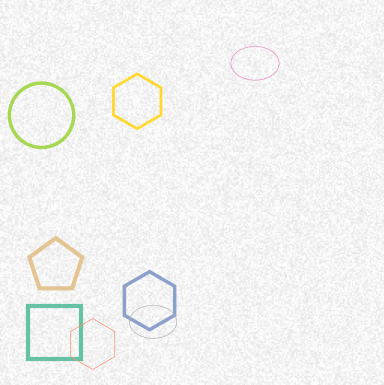[{"shape": "square", "thickness": 3, "radius": 0.35, "center": [0.141, 0.135]}, {"shape": "hexagon", "thickness": 0.5, "radius": 0.33, "center": [0.241, 0.106]}, {"shape": "hexagon", "thickness": 2.5, "radius": 0.38, "center": [0.388, 0.219]}, {"shape": "oval", "thickness": 0.5, "radius": 0.31, "center": [0.662, 0.836]}, {"shape": "circle", "thickness": 2.5, "radius": 0.42, "center": [0.108, 0.701]}, {"shape": "hexagon", "thickness": 2, "radius": 0.36, "center": [0.356, 0.737]}, {"shape": "pentagon", "thickness": 3, "radius": 0.36, "center": [0.145, 0.309]}, {"shape": "oval", "thickness": 0.5, "radius": 0.31, "center": [0.398, 0.164]}]